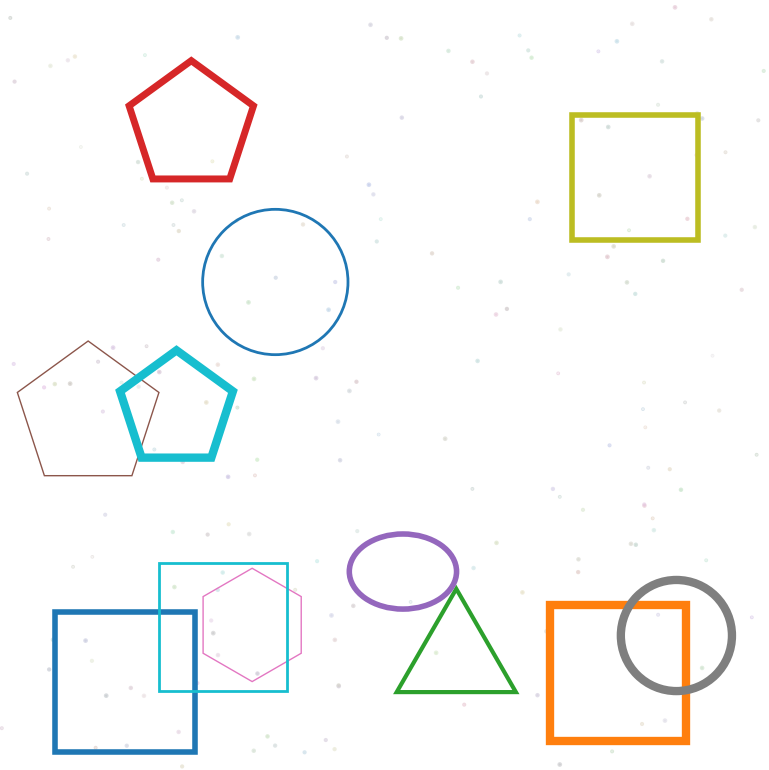[{"shape": "square", "thickness": 2, "radius": 0.45, "center": [0.162, 0.114]}, {"shape": "circle", "thickness": 1, "radius": 0.47, "center": [0.358, 0.634]}, {"shape": "square", "thickness": 3, "radius": 0.44, "center": [0.803, 0.126]}, {"shape": "triangle", "thickness": 1.5, "radius": 0.45, "center": [0.593, 0.146]}, {"shape": "pentagon", "thickness": 2.5, "radius": 0.42, "center": [0.248, 0.836]}, {"shape": "oval", "thickness": 2, "radius": 0.35, "center": [0.523, 0.258]}, {"shape": "pentagon", "thickness": 0.5, "radius": 0.48, "center": [0.114, 0.46]}, {"shape": "hexagon", "thickness": 0.5, "radius": 0.37, "center": [0.327, 0.188]}, {"shape": "circle", "thickness": 3, "radius": 0.36, "center": [0.878, 0.175]}, {"shape": "square", "thickness": 2, "radius": 0.41, "center": [0.825, 0.769]}, {"shape": "pentagon", "thickness": 3, "radius": 0.39, "center": [0.229, 0.468]}, {"shape": "square", "thickness": 1, "radius": 0.41, "center": [0.29, 0.186]}]